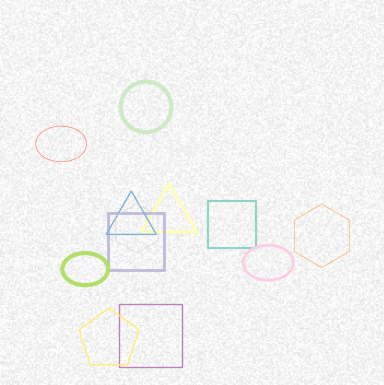[{"shape": "square", "thickness": 1.5, "radius": 0.31, "center": [0.603, 0.416]}, {"shape": "triangle", "thickness": 2, "radius": 0.42, "center": [0.44, 0.439]}, {"shape": "square", "thickness": 2, "radius": 0.37, "center": [0.353, 0.373]}, {"shape": "oval", "thickness": 0.5, "radius": 0.33, "center": [0.159, 0.626]}, {"shape": "triangle", "thickness": 1, "radius": 0.38, "center": [0.341, 0.429]}, {"shape": "hexagon", "thickness": 0.5, "radius": 0.41, "center": [0.836, 0.387]}, {"shape": "oval", "thickness": 3, "radius": 0.3, "center": [0.222, 0.301]}, {"shape": "oval", "thickness": 2, "radius": 0.33, "center": [0.697, 0.318]}, {"shape": "hexagon", "thickness": 0.5, "radius": 0.32, "center": [0.355, 0.407]}, {"shape": "square", "thickness": 1, "radius": 0.41, "center": [0.392, 0.129]}, {"shape": "circle", "thickness": 3, "radius": 0.33, "center": [0.379, 0.722]}, {"shape": "pentagon", "thickness": 1, "radius": 0.41, "center": [0.283, 0.118]}]